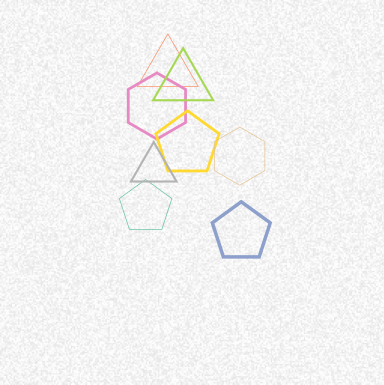[{"shape": "pentagon", "thickness": 0.5, "radius": 0.36, "center": [0.378, 0.462]}, {"shape": "triangle", "thickness": 0.5, "radius": 0.46, "center": [0.436, 0.821]}, {"shape": "pentagon", "thickness": 2.5, "radius": 0.4, "center": [0.627, 0.397]}, {"shape": "hexagon", "thickness": 2, "radius": 0.43, "center": [0.408, 0.725]}, {"shape": "triangle", "thickness": 1.5, "radius": 0.45, "center": [0.476, 0.785]}, {"shape": "pentagon", "thickness": 2, "radius": 0.43, "center": [0.487, 0.626]}, {"shape": "hexagon", "thickness": 0.5, "radius": 0.38, "center": [0.623, 0.594]}, {"shape": "triangle", "thickness": 1.5, "radius": 0.34, "center": [0.399, 0.563]}]